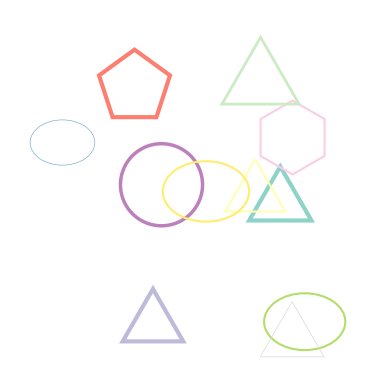[{"shape": "triangle", "thickness": 3, "radius": 0.47, "center": [0.728, 0.474]}, {"shape": "triangle", "thickness": 1.5, "radius": 0.45, "center": [0.663, 0.496]}, {"shape": "triangle", "thickness": 3, "radius": 0.45, "center": [0.397, 0.159]}, {"shape": "pentagon", "thickness": 3, "radius": 0.48, "center": [0.349, 0.774]}, {"shape": "oval", "thickness": 0.5, "radius": 0.42, "center": [0.162, 0.63]}, {"shape": "oval", "thickness": 1.5, "radius": 0.53, "center": [0.791, 0.164]}, {"shape": "hexagon", "thickness": 1.5, "radius": 0.48, "center": [0.76, 0.643]}, {"shape": "triangle", "thickness": 0.5, "radius": 0.48, "center": [0.759, 0.121]}, {"shape": "circle", "thickness": 2.5, "radius": 0.53, "center": [0.419, 0.52]}, {"shape": "triangle", "thickness": 2, "radius": 0.58, "center": [0.677, 0.787]}, {"shape": "oval", "thickness": 1.5, "radius": 0.56, "center": [0.535, 0.503]}]